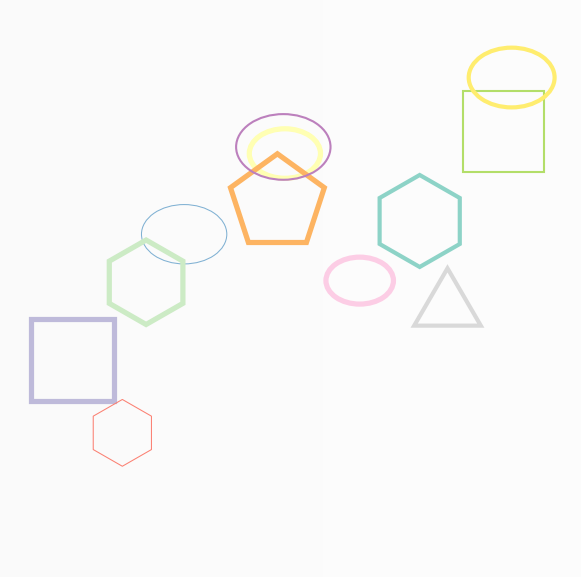[{"shape": "hexagon", "thickness": 2, "radius": 0.4, "center": [0.722, 0.616]}, {"shape": "oval", "thickness": 2.5, "radius": 0.31, "center": [0.49, 0.733]}, {"shape": "square", "thickness": 2.5, "radius": 0.36, "center": [0.125, 0.376]}, {"shape": "hexagon", "thickness": 0.5, "radius": 0.29, "center": [0.21, 0.25]}, {"shape": "oval", "thickness": 0.5, "radius": 0.37, "center": [0.317, 0.594]}, {"shape": "pentagon", "thickness": 2.5, "radius": 0.42, "center": [0.477, 0.648]}, {"shape": "square", "thickness": 1, "radius": 0.35, "center": [0.866, 0.771]}, {"shape": "oval", "thickness": 2.5, "radius": 0.29, "center": [0.619, 0.513]}, {"shape": "triangle", "thickness": 2, "radius": 0.33, "center": [0.77, 0.468]}, {"shape": "oval", "thickness": 1, "radius": 0.41, "center": [0.487, 0.745]}, {"shape": "hexagon", "thickness": 2.5, "radius": 0.37, "center": [0.251, 0.51]}, {"shape": "oval", "thickness": 2, "radius": 0.37, "center": [0.88, 0.865]}]